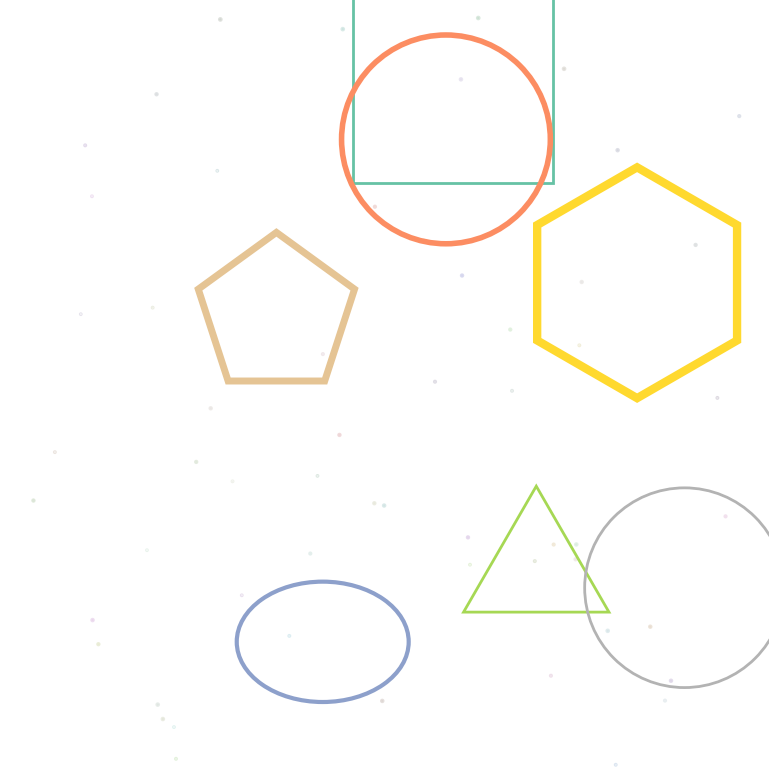[{"shape": "square", "thickness": 1, "radius": 0.65, "center": [0.588, 0.893]}, {"shape": "circle", "thickness": 2, "radius": 0.68, "center": [0.579, 0.819]}, {"shape": "oval", "thickness": 1.5, "radius": 0.56, "center": [0.419, 0.166]}, {"shape": "triangle", "thickness": 1, "radius": 0.55, "center": [0.696, 0.26]}, {"shape": "hexagon", "thickness": 3, "radius": 0.75, "center": [0.827, 0.633]}, {"shape": "pentagon", "thickness": 2.5, "radius": 0.53, "center": [0.359, 0.591]}, {"shape": "circle", "thickness": 1, "radius": 0.65, "center": [0.889, 0.237]}]